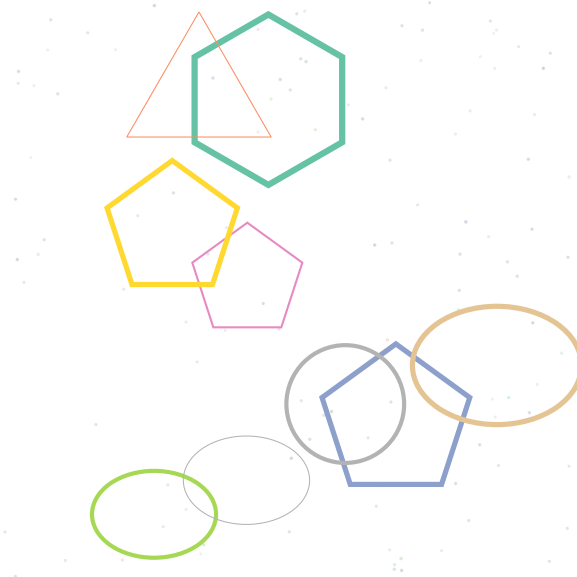[{"shape": "hexagon", "thickness": 3, "radius": 0.74, "center": [0.465, 0.827]}, {"shape": "triangle", "thickness": 0.5, "radius": 0.72, "center": [0.345, 0.834]}, {"shape": "pentagon", "thickness": 2.5, "radius": 0.67, "center": [0.686, 0.269]}, {"shape": "pentagon", "thickness": 1, "radius": 0.5, "center": [0.428, 0.513]}, {"shape": "oval", "thickness": 2, "radius": 0.54, "center": [0.267, 0.109]}, {"shape": "pentagon", "thickness": 2.5, "radius": 0.59, "center": [0.298, 0.602]}, {"shape": "oval", "thickness": 2.5, "radius": 0.73, "center": [0.86, 0.366]}, {"shape": "oval", "thickness": 0.5, "radius": 0.55, "center": [0.427, 0.168]}, {"shape": "circle", "thickness": 2, "radius": 0.51, "center": [0.598, 0.299]}]